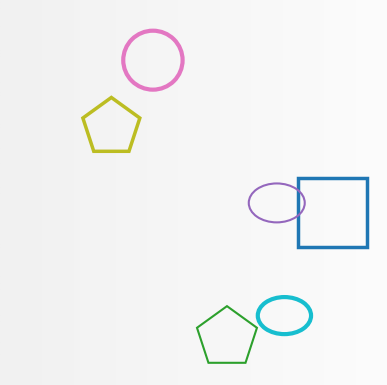[{"shape": "square", "thickness": 2.5, "radius": 0.45, "center": [0.857, 0.448]}, {"shape": "pentagon", "thickness": 1.5, "radius": 0.41, "center": [0.586, 0.123]}, {"shape": "oval", "thickness": 1.5, "radius": 0.36, "center": [0.714, 0.473]}, {"shape": "circle", "thickness": 3, "radius": 0.38, "center": [0.395, 0.844]}, {"shape": "pentagon", "thickness": 2.5, "radius": 0.39, "center": [0.287, 0.67]}, {"shape": "oval", "thickness": 3, "radius": 0.34, "center": [0.734, 0.18]}]